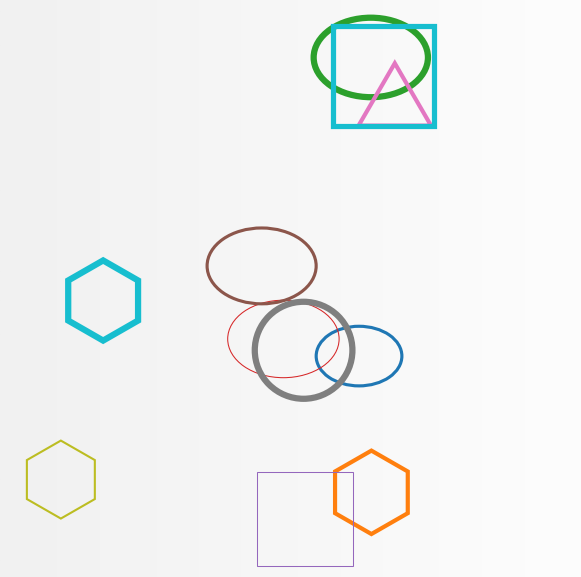[{"shape": "oval", "thickness": 1.5, "radius": 0.37, "center": [0.618, 0.383]}, {"shape": "hexagon", "thickness": 2, "radius": 0.36, "center": [0.639, 0.147]}, {"shape": "oval", "thickness": 3, "radius": 0.49, "center": [0.638, 0.9]}, {"shape": "oval", "thickness": 0.5, "radius": 0.48, "center": [0.488, 0.412]}, {"shape": "square", "thickness": 0.5, "radius": 0.41, "center": [0.524, 0.1]}, {"shape": "oval", "thickness": 1.5, "radius": 0.47, "center": [0.45, 0.539]}, {"shape": "triangle", "thickness": 2, "radius": 0.36, "center": [0.679, 0.818]}, {"shape": "circle", "thickness": 3, "radius": 0.42, "center": [0.522, 0.393]}, {"shape": "hexagon", "thickness": 1, "radius": 0.34, "center": [0.105, 0.169]}, {"shape": "hexagon", "thickness": 3, "radius": 0.35, "center": [0.177, 0.479]}, {"shape": "square", "thickness": 2.5, "radius": 0.43, "center": [0.66, 0.868]}]